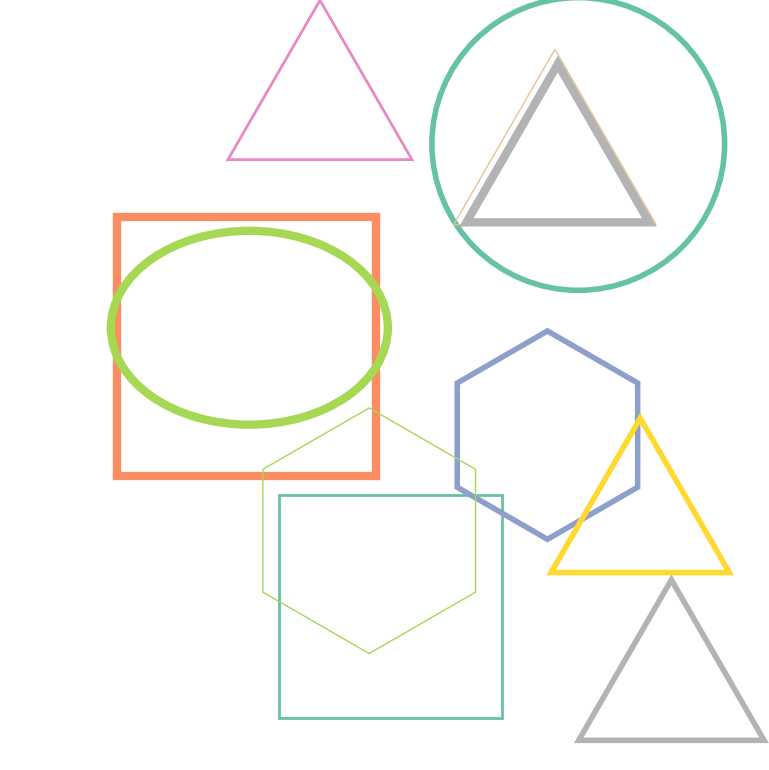[{"shape": "circle", "thickness": 2, "radius": 0.95, "center": [0.751, 0.813]}, {"shape": "square", "thickness": 1, "radius": 0.72, "center": [0.507, 0.212]}, {"shape": "square", "thickness": 3, "radius": 0.84, "center": [0.32, 0.55]}, {"shape": "hexagon", "thickness": 2, "radius": 0.68, "center": [0.711, 0.435]}, {"shape": "triangle", "thickness": 1, "radius": 0.69, "center": [0.416, 0.862]}, {"shape": "oval", "thickness": 3, "radius": 0.9, "center": [0.324, 0.574]}, {"shape": "hexagon", "thickness": 0.5, "radius": 0.8, "center": [0.479, 0.311]}, {"shape": "triangle", "thickness": 2, "radius": 0.67, "center": [0.831, 0.323]}, {"shape": "triangle", "thickness": 0.5, "radius": 0.76, "center": [0.721, 0.784]}, {"shape": "triangle", "thickness": 3, "radius": 0.69, "center": [0.724, 0.78]}, {"shape": "triangle", "thickness": 2, "radius": 0.69, "center": [0.872, 0.108]}]